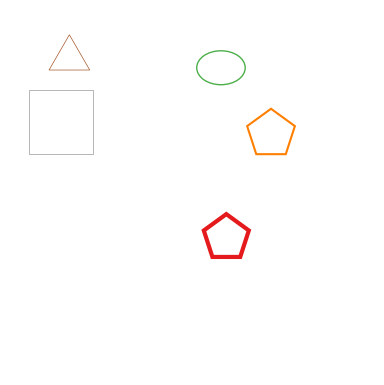[{"shape": "pentagon", "thickness": 3, "radius": 0.31, "center": [0.588, 0.382]}, {"shape": "oval", "thickness": 1, "radius": 0.31, "center": [0.574, 0.824]}, {"shape": "pentagon", "thickness": 1.5, "radius": 0.33, "center": [0.704, 0.652]}, {"shape": "triangle", "thickness": 0.5, "radius": 0.31, "center": [0.18, 0.849]}, {"shape": "square", "thickness": 0.5, "radius": 0.42, "center": [0.158, 0.683]}]